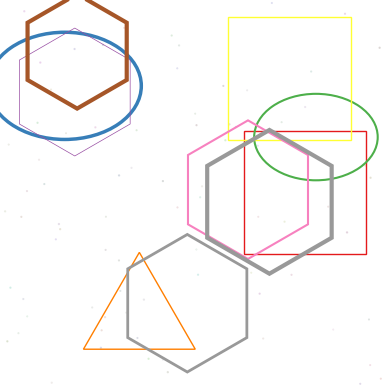[{"shape": "square", "thickness": 1, "radius": 0.8, "center": [0.793, 0.499]}, {"shape": "oval", "thickness": 2.5, "radius": 0.99, "center": [0.168, 0.777]}, {"shape": "oval", "thickness": 1.5, "radius": 0.8, "center": [0.821, 0.644]}, {"shape": "hexagon", "thickness": 0.5, "radius": 0.83, "center": [0.194, 0.761]}, {"shape": "triangle", "thickness": 1, "radius": 0.84, "center": [0.362, 0.177]}, {"shape": "square", "thickness": 1, "radius": 0.8, "center": [0.751, 0.796]}, {"shape": "hexagon", "thickness": 3, "radius": 0.74, "center": [0.2, 0.867]}, {"shape": "hexagon", "thickness": 1.5, "radius": 0.9, "center": [0.644, 0.507]}, {"shape": "hexagon", "thickness": 2, "radius": 0.89, "center": [0.486, 0.212]}, {"shape": "hexagon", "thickness": 3, "radius": 0.93, "center": [0.7, 0.476]}]